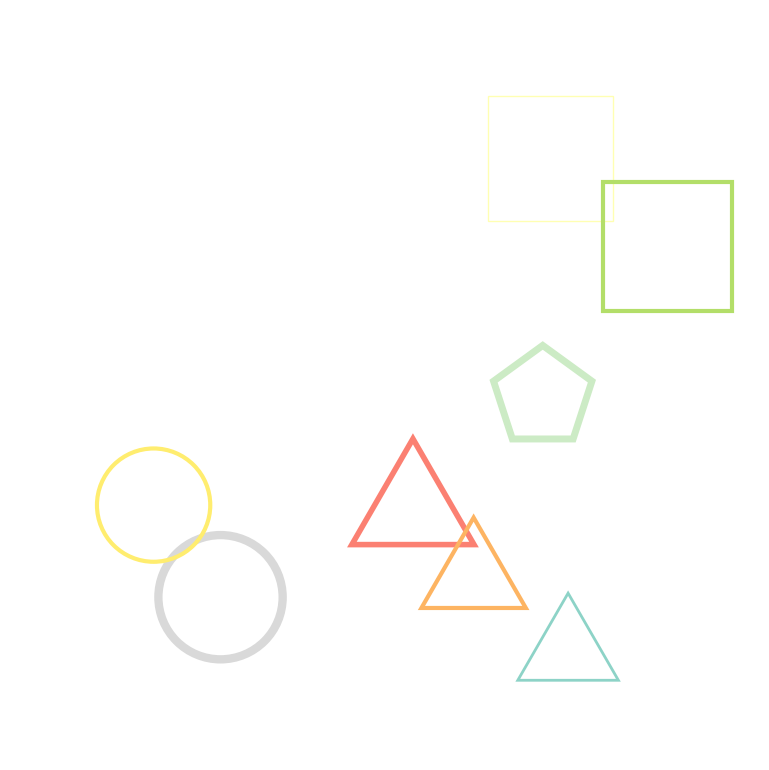[{"shape": "triangle", "thickness": 1, "radius": 0.38, "center": [0.738, 0.154]}, {"shape": "square", "thickness": 0.5, "radius": 0.41, "center": [0.715, 0.794]}, {"shape": "triangle", "thickness": 2, "radius": 0.46, "center": [0.536, 0.339]}, {"shape": "triangle", "thickness": 1.5, "radius": 0.39, "center": [0.615, 0.25]}, {"shape": "square", "thickness": 1.5, "radius": 0.42, "center": [0.867, 0.68]}, {"shape": "circle", "thickness": 3, "radius": 0.4, "center": [0.286, 0.224]}, {"shape": "pentagon", "thickness": 2.5, "radius": 0.34, "center": [0.705, 0.484]}, {"shape": "circle", "thickness": 1.5, "radius": 0.37, "center": [0.199, 0.344]}]